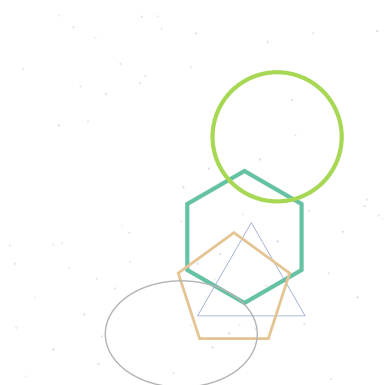[{"shape": "hexagon", "thickness": 3, "radius": 0.86, "center": [0.635, 0.384]}, {"shape": "triangle", "thickness": 0.5, "radius": 0.81, "center": [0.653, 0.26]}, {"shape": "circle", "thickness": 3, "radius": 0.84, "center": [0.72, 0.645]}, {"shape": "pentagon", "thickness": 2, "radius": 0.76, "center": [0.608, 0.244]}, {"shape": "oval", "thickness": 1, "radius": 0.99, "center": [0.471, 0.132]}]